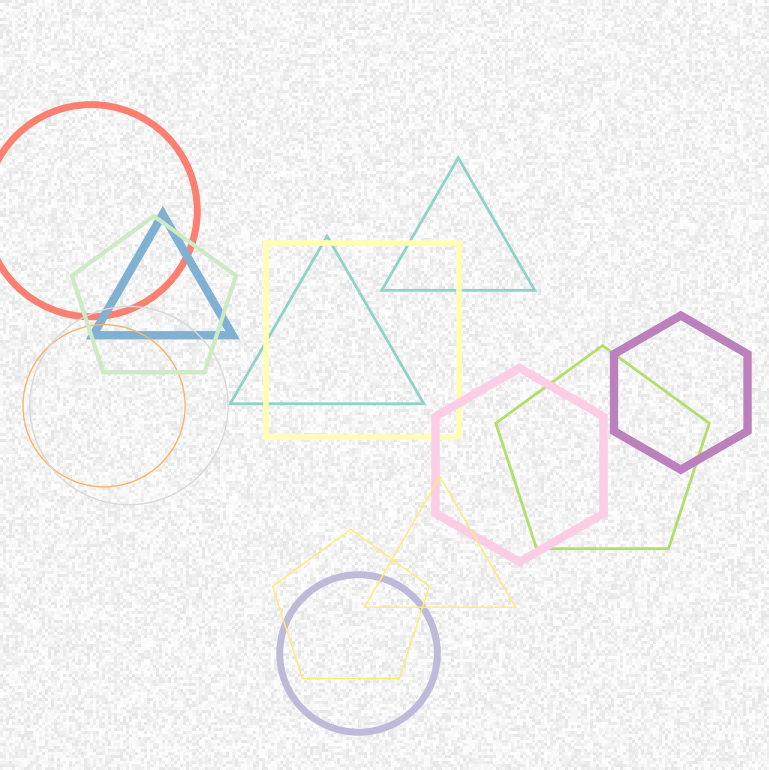[{"shape": "triangle", "thickness": 1, "radius": 0.57, "center": [0.595, 0.68]}, {"shape": "triangle", "thickness": 1, "radius": 0.73, "center": [0.425, 0.548]}, {"shape": "square", "thickness": 2, "radius": 0.63, "center": [0.471, 0.559]}, {"shape": "circle", "thickness": 2.5, "radius": 0.51, "center": [0.466, 0.151]}, {"shape": "circle", "thickness": 2.5, "radius": 0.69, "center": [0.118, 0.726]}, {"shape": "triangle", "thickness": 3, "radius": 0.52, "center": [0.211, 0.617]}, {"shape": "circle", "thickness": 0.5, "radius": 0.53, "center": [0.135, 0.473]}, {"shape": "pentagon", "thickness": 1, "radius": 0.73, "center": [0.783, 0.405]}, {"shape": "hexagon", "thickness": 3, "radius": 0.63, "center": [0.675, 0.396]}, {"shape": "circle", "thickness": 0.5, "radius": 0.64, "center": [0.167, 0.473]}, {"shape": "hexagon", "thickness": 3, "radius": 0.5, "center": [0.884, 0.49]}, {"shape": "pentagon", "thickness": 1.5, "radius": 0.56, "center": [0.2, 0.607]}, {"shape": "triangle", "thickness": 0.5, "radius": 0.57, "center": [0.571, 0.268]}, {"shape": "pentagon", "thickness": 0.5, "radius": 0.54, "center": [0.456, 0.205]}]